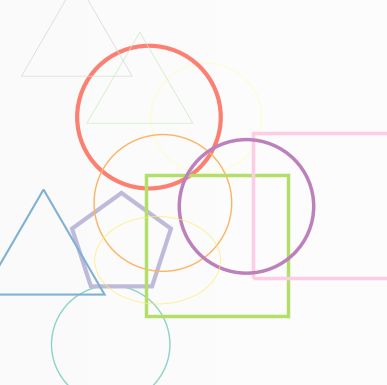[{"shape": "circle", "thickness": 1, "radius": 0.76, "center": [0.286, 0.106]}, {"shape": "circle", "thickness": 0.5, "radius": 0.72, "center": [0.532, 0.693]}, {"shape": "pentagon", "thickness": 3, "radius": 0.67, "center": [0.314, 0.365]}, {"shape": "circle", "thickness": 3, "radius": 0.93, "center": [0.384, 0.696]}, {"shape": "triangle", "thickness": 1.5, "radius": 0.91, "center": [0.112, 0.326]}, {"shape": "circle", "thickness": 1, "radius": 0.89, "center": [0.42, 0.473]}, {"shape": "square", "thickness": 2.5, "radius": 0.92, "center": [0.561, 0.362]}, {"shape": "square", "thickness": 2.5, "radius": 0.94, "center": [0.841, 0.466]}, {"shape": "triangle", "thickness": 0.5, "radius": 0.83, "center": [0.198, 0.885]}, {"shape": "circle", "thickness": 2.5, "radius": 0.87, "center": [0.636, 0.464]}, {"shape": "triangle", "thickness": 0.5, "radius": 0.79, "center": [0.361, 0.759]}, {"shape": "oval", "thickness": 0.5, "radius": 0.81, "center": [0.407, 0.324]}]